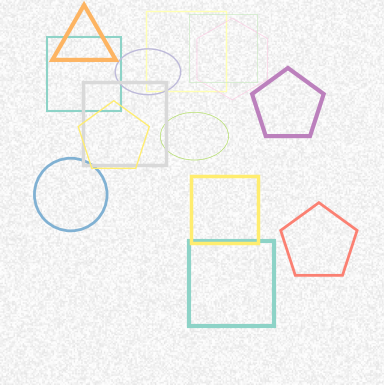[{"shape": "square", "thickness": 3, "radius": 0.55, "center": [0.602, 0.264]}, {"shape": "square", "thickness": 1.5, "radius": 0.48, "center": [0.218, 0.807]}, {"shape": "square", "thickness": 1, "radius": 0.52, "center": [0.483, 0.868]}, {"shape": "oval", "thickness": 1, "radius": 0.43, "center": [0.384, 0.814]}, {"shape": "pentagon", "thickness": 2, "radius": 0.52, "center": [0.828, 0.369]}, {"shape": "circle", "thickness": 2, "radius": 0.47, "center": [0.184, 0.495]}, {"shape": "triangle", "thickness": 3, "radius": 0.48, "center": [0.218, 0.892]}, {"shape": "oval", "thickness": 0.5, "radius": 0.44, "center": [0.505, 0.646]}, {"shape": "hexagon", "thickness": 0.5, "radius": 0.53, "center": [0.603, 0.847]}, {"shape": "square", "thickness": 2.5, "radius": 0.54, "center": [0.323, 0.679]}, {"shape": "pentagon", "thickness": 3, "radius": 0.49, "center": [0.748, 0.726]}, {"shape": "square", "thickness": 0.5, "radius": 0.44, "center": [0.578, 0.875]}, {"shape": "pentagon", "thickness": 1, "radius": 0.49, "center": [0.296, 0.641]}, {"shape": "square", "thickness": 2.5, "radius": 0.44, "center": [0.583, 0.456]}]